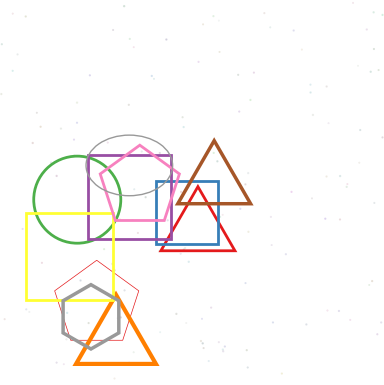[{"shape": "pentagon", "thickness": 0.5, "radius": 0.57, "center": [0.251, 0.209]}, {"shape": "triangle", "thickness": 2, "radius": 0.56, "center": [0.514, 0.404]}, {"shape": "square", "thickness": 2, "radius": 0.41, "center": [0.486, 0.448]}, {"shape": "circle", "thickness": 2, "radius": 0.57, "center": [0.201, 0.481]}, {"shape": "square", "thickness": 2, "radius": 0.54, "center": [0.337, 0.488]}, {"shape": "triangle", "thickness": 3, "radius": 0.6, "center": [0.301, 0.115]}, {"shape": "square", "thickness": 2, "radius": 0.57, "center": [0.18, 0.333]}, {"shape": "triangle", "thickness": 2.5, "radius": 0.55, "center": [0.556, 0.525]}, {"shape": "pentagon", "thickness": 2, "radius": 0.54, "center": [0.363, 0.515]}, {"shape": "hexagon", "thickness": 2.5, "radius": 0.42, "center": [0.236, 0.177]}, {"shape": "oval", "thickness": 1, "radius": 0.56, "center": [0.336, 0.57]}]